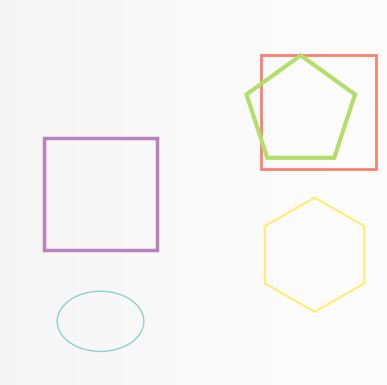[{"shape": "oval", "thickness": 1, "radius": 0.56, "center": [0.259, 0.165]}, {"shape": "square", "thickness": 2, "radius": 0.74, "center": [0.821, 0.709]}, {"shape": "pentagon", "thickness": 3, "radius": 0.74, "center": [0.776, 0.709]}, {"shape": "square", "thickness": 2.5, "radius": 0.73, "center": [0.26, 0.496]}, {"shape": "hexagon", "thickness": 1.5, "radius": 0.74, "center": [0.812, 0.338]}]